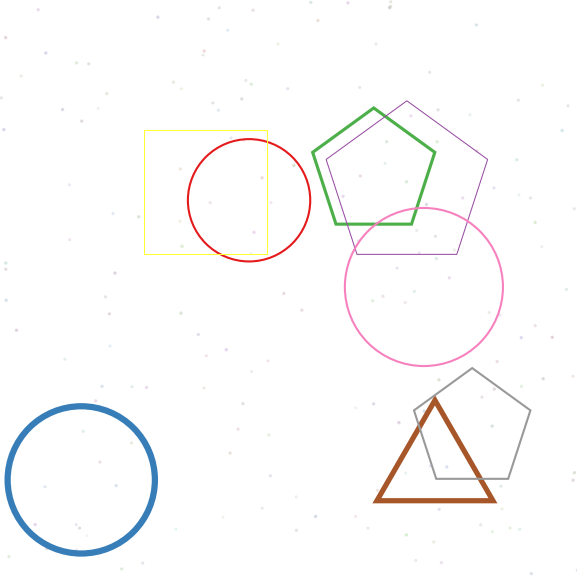[{"shape": "circle", "thickness": 1, "radius": 0.53, "center": [0.431, 0.652]}, {"shape": "circle", "thickness": 3, "radius": 0.64, "center": [0.141, 0.168]}, {"shape": "pentagon", "thickness": 1.5, "radius": 0.56, "center": [0.647, 0.701]}, {"shape": "pentagon", "thickness": 0.5, "radius": 0.74, "center": [0.705, 0.678]}, {"shape": "square", "thickness": 0.5, "radius": 0.53, "center": [0.356, 0.667]}, {"shape": "triangle", "thickness": 2.5, "radius": 0.58, "center": [0.753, 0.19]}, {"shape": "circle", "thickness": 1, "radius": 0.68, "center": [0.734, 0.502]}, {"shape": "pentagon", "thickness": 1, "radius": 0.53, "center": [0.818, 0.256]}]